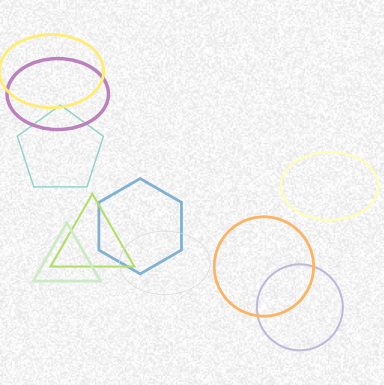[{"shape": "pentagon", "thickness": 1, "radius": 0.59, "center": [0.157, 0.61]}, {"shape": "oval", "thickness": 1.5, "radius": 0.63, "center": [0.856, 0.517]}, {"shape": "circle", "thickness": 1.5, "radius": 0.56, "center": [0.779, 0.202]}, {"shape": "hexagon", "thickness": 2, "radius": 0.62, "center": [0.364, 0.412]}, {"shape": "circle", "thickness": 2, "radius": 0.65, "center": [0.685, 0.308]}, {"shape": "triangle", "thickness": 1.5, "radius": 0.63, "center": [0.24, 0.371]}, {"shape": "oval", "thickness": 0.5, "radius": 0.59, "center": [0.428, 0.317]}, {"shape": "oval", "thickness": 2.5, "radius": 0.66, "center": [0.15, 0.756]}, {"shape": "triangle", "thickness": 2, "radius": 0.5, "center": [0.174, 0.32]}, {"shape": "oval", "thickness": 2, "radius": 0.68, "center": [0.134, 0.815]}]